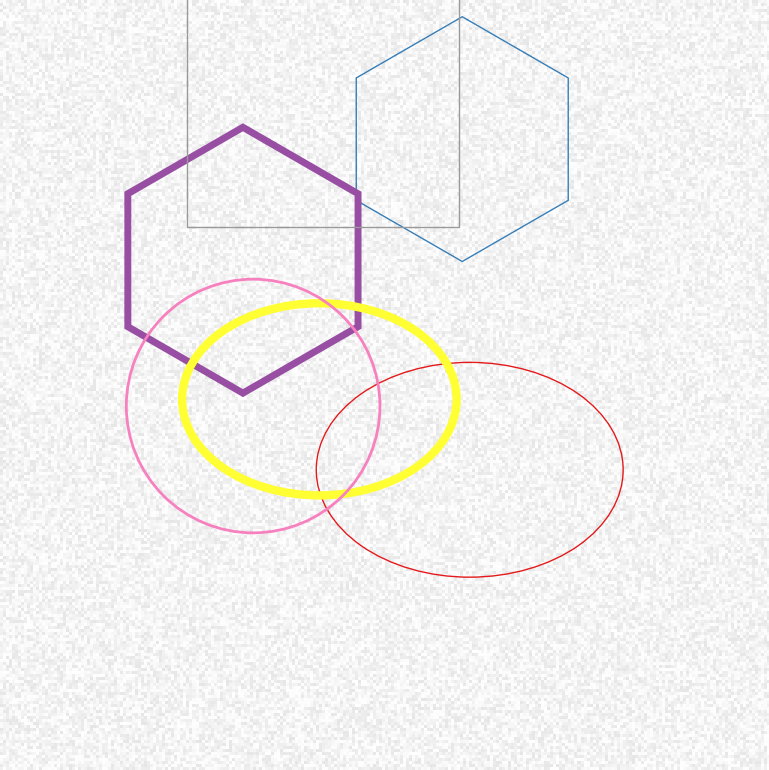[{"shape": "oval", "thickness": 0.5, "radius": 1.0, "center": [0.61, 0.39]}, {"shape": "hexagon", "thickness": 0.5, "radius": 0.79, "center": [0.6, 0.819]}, {"shape": "hexagon", "thickness": 2.5, "radius": 0.86, "center": [0.316, 0.662]}, {"shape": "oval", "thickness": 3, "radius": 0.89, "center": [0.415, 0.481]}, {"shape": "circle", "thickness": 1, "radius": 0.82, "center": [0.329, 0.473]}, {"shape": "square", "thickness": 0.5, "radius": 0.88, "center": [0.42, 0.882]}]